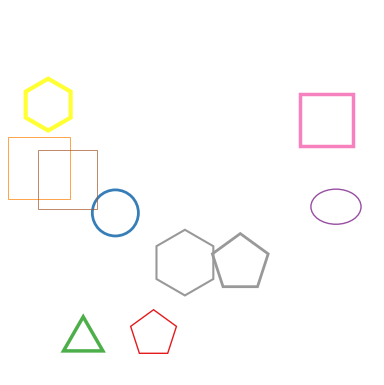[{"shape": "pentagon", "thickness": 1, "radius": 0.31, "center": [0.399, 0.133]}, {"shape": "circle", "thickness": 2, "radius": 0.3, "center": [0.3, 0.447]}, {"shape": "triangle", "thickness": 2.5, "radius": 0.3, "center": [0.216, 0.118]}, {"shape": "oval", "thickness": 1, "radius": 0.33, "center": [0.873, 0.463]}, {"shape": "square", "thickness": 0.5, "radius": 0.4, "center": [0.1, 0.564]}, {"shape": "hexagon", "thickness": 3, "radius": 0.34, "center": [0.125, 0.728]}, {"shape": "square", "thickness": 0.5, "radius": 0.38, "center": [0.176, 0.534]}, {"shape": "square", "thickness": 2.5, "radius": 0.34, "center": [0.848, 0.688]}, {"shape": "hexagon", "thickness": 1.5, "radius": 0.43, "center": [0.48, 0.318]}, {"shape": "pentagon", "thickness": 2, "radius": 0.38, "center": [0.624, 0.317]}]